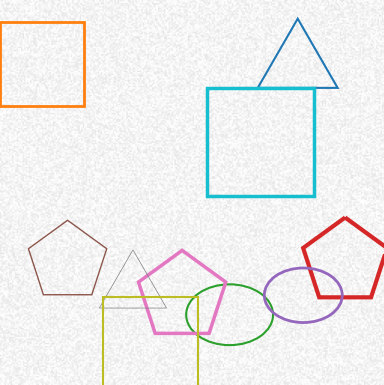[{"shape": "triangle", "thickness": 1.5, "radius": 0.6, "center": [0.773, 0.832]}, {"shape": "square", "thickness": 2, "radius": 0.54, "center": [0.11, 0.834]}, {"shape": "oval", "thickness": 1.5, "radius": 0.56, "center": [0.596, 0.183]}, {"shape": "pentagon", "thickness": 3, "radius": 0.57, "center": [0.896, 0.32]}, {"shape": "oval", "thickness": 2, "radius": 0.51, "center": [0.788, 0.233]}, {"shape": "pentagon", "thickness": 1, "radius": 0.53, "center": [0.176, 0.321]}, {"shape": "pentagon", "thickness": 2.5, "radius": 0.6, "center": [0.473, 0.23]}, {"shape": "triangle", "thickness": 0.5, "radius": 0.5, "center": [0.345, 0.25]}, {"shape": "square", "thickness": 1.5, "radius": 0.62, "center": [0.39, 0.104]}, {"shape": "square", "thickness": 2.5, "radius": 0.7, "center": [0.678, 0.631]}]